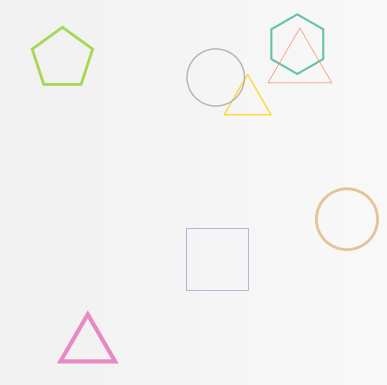[{"shape": "hexagon", "thickness": 1.5, "radius": 0.39, "center": [0.767, 0.885]}, {"shape": "triangle", "thickness": 0.5, "radius": 0.48, "center": [0.774, 0.832]}, {"shape": "square", "thickness": 0.5, "radius": 0.4, "center": [0.56, 0.328]}, {"shape": "triangle", "thickness": 3, "radius": 0.41, "center": [0.226, 0.102]}, {"shape": "pentagon", "thickness": 2, "radius": 0.41, "center": [0.161, 0.847]}, {"shape": "triangle", "thickness": 1, "radius": 0.35, "center": [0.639, 0.737]}, {"shape": "circle", "thickness": 2, "radius": 0.4, "center": [0.895, 0.431]}, {"shape": "circle", "thickness": 1, "radius": 0.37, "center": [0.557, 0.799]}]